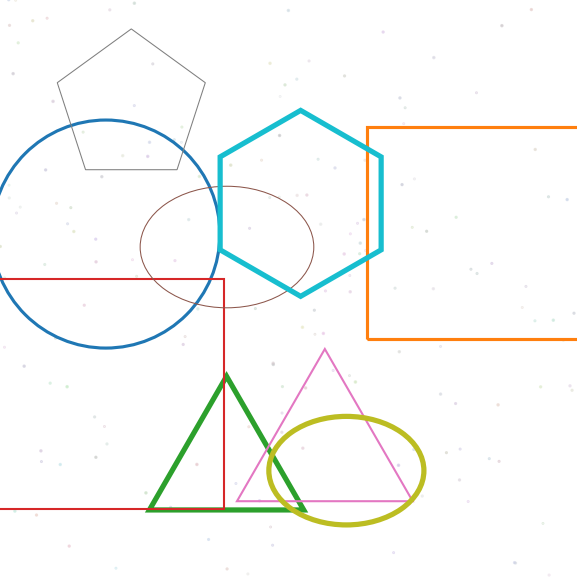[{"shape": "circle", "thickness": 1.5, "radius": 0.99, "center": [0.183, 0.594]}, {"shape": "square", "thickness": 1.5, "radius": 0.92, "center": [0.82, 0.596]}, {"shape": "triangle", "thickness": 2.5, "radius": 0.77, "center": [0.392, 0.193]}, {"shape": "square", "thickness": 1, "radius": 1.0, "center": [0.189, 0.316]}, {"shape": "oval", "thickness": 0.5, "radius": 0.75, "center": [0.393, 0.571]}, {"shape": "triangle", "thickness": 1, "radius": 0.88, "center": [0.562, 0.219]}, {"shape": "pentagon", "thickness": 0.5, "radius": 0.67, "center": [0.227, 0.814]}, {"shape": "oval", "thickness": 2.5, "radius": 0.67, "center": [0.6, 0.184]}, {"shape": "hexagon", "thickness": 2.5, "radius": 0.8, "center": [0.521, 0.647]}]